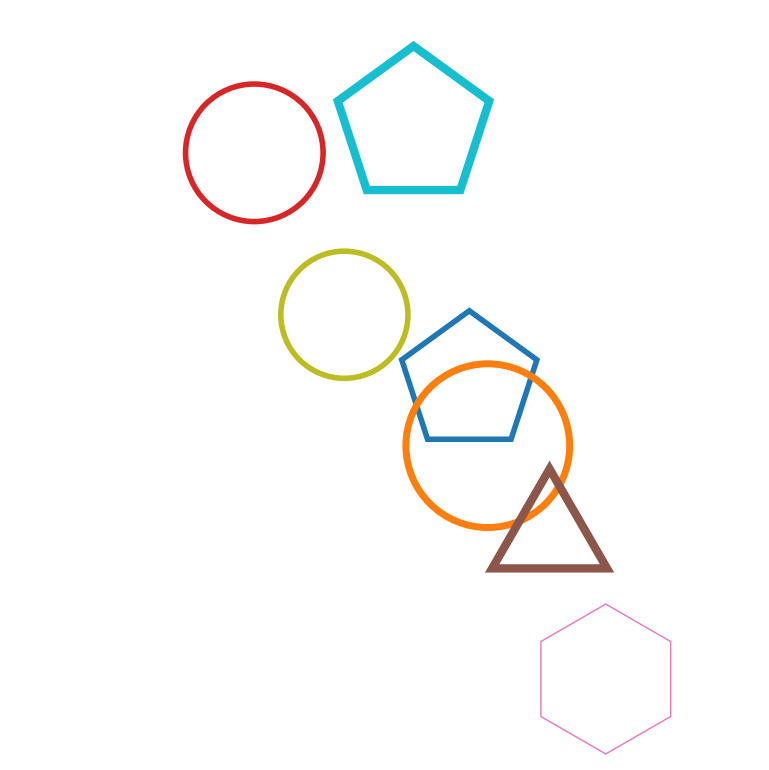[{"shape": "pentagon", "thickness": 2, "radius": 0.46, "center": [0.609, 0.504]}, {"shape": "circle", "thickness": 2.5, "radius": 0.53, "center": [0.633, 0.421]}, {"shape": "circle", "thickness": 2, "radius": 0.45, "center": [0.33, 0.802]}, {"shape": "triangle", "thickness": 3, "radius": 0.43, "center": [0.714, 0.305]}, {"shape": "hexagon", "thickness": 0.5, "radius": 0.49, "center": [0.787, 0.118]}, {"shape": "circle", "thickness": 2, "radius": 0.41, "center": [0.447, 0.591]}, {"shape": "pentagon", "thickness": 3, "radius": 0.52, "center": [0.537, 0.837]}]